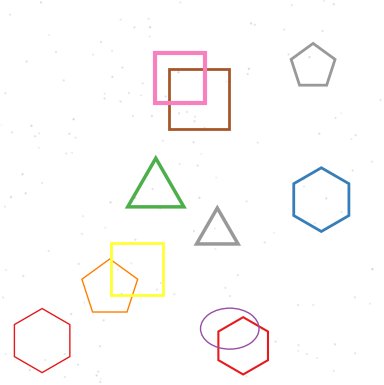[{"shape": "hexagon", "thickness": 1.5, "radius": 0.37, "center": [0.632, 0.102]}, {"shape": "hexagon", "thickness": 1, "radius": 0.42, "center": [0.109, 0.115]}, {"shape": "hexagon", "thickness": 2, "radius": 0.41, "center": [0.835, 0.481]}, {"shape": "triangle", "thickness": 2.5, "radius": 0.42, "center": [0.405, 0.505]}, {"shape": "oval", "thickness": 1, "radius": 0.38, "center": [0.597, 0.146]}, {"shape": "pentagon", "thickness": 1, "radius": 0.38, "center": [0.285, 0.251]}, {"shape": "square", "thickness": 2, "radius": 0.33, "center": [0.355, 0.301]}, {"shape": "square", "thickness": 2, "radius": 0.39, "center": [0.516, 0.742]}, {"shape": "square", "thickness": 3, "radius": 0.32, "center": [0.468, 0.798]}, {"shape": "triangle", "thickness": 2.5, "radius": 0.31, "center": [0.564, 0.397]}, {"shape": "pentagon", "thickness": 2, "radius": 0.3, "center": [0.813, 0.827]}]